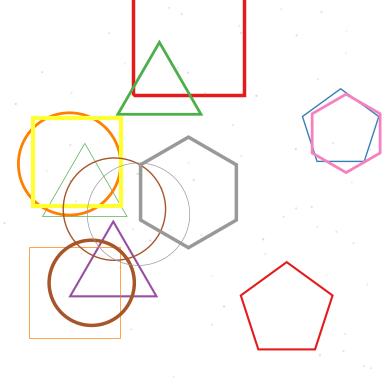[{"shape": "pentagon", "thickness": 1.5, "radius": 0.63, "center": [0.745, 0.194]}, {"shape": "square", "thickness": 2.5, "radius": 0.73, "center": [0.489, 0.897]}, {"shape": "pentagon", "thickness": 1, "radius": 0.52, "center": [0.885, 0.665]}, {"shape": "triangle", "thickness": 2, "radius": 0.62, "center": [0.414, 0.765]}, {"shape": "triangle", "thickness": 0.5, "radius": 0.63, "center": [0.22, 0.501]}, {"shape": "triangle", "thickness": 1.5, "radius": 0.65, "center": [0.294, 0.295]}, {"shape": "square", "thickness": 0.5, "radius": 0.59, "center": [0.193, 0.24]}, {"shape": "circle", "thickness": 2, "radius": 0.66, "center": [0.181, 0.574]}, {"shape": "square", "thickness": 3, "radius": 0.58, "center": [0.2, 0.579]}, {"shape": "circle", "thickness": 2.5, "radius": 0.55, "center": [0.238, 0.265]}, {"shape": "circle", "thickness": 1, "radius": 0.66, "center": [0.297, 0.457]}, {"shape": "hexagon", "thickness": 2, "radius": 0.51, "center": [0.899, 0.654]}, {"shape": "hexagon", "thickness": 2.5, "radius": 0.72, "center": [0.49, 0.5]}, {"shape": "circle", "thickness": 0.5, "radius": 0.67, "center": [0.36, 0.444]}]